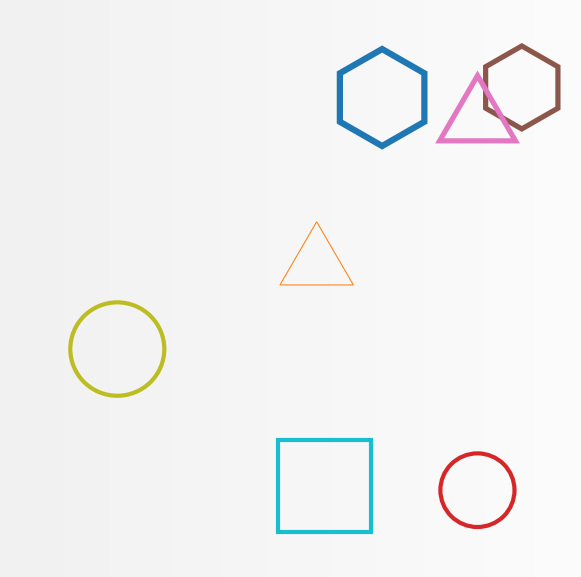[{"shape": "hexagon", "thickness": 3, "radius": 0.42, "center": [0.657, 0.83]}, {"shape": "triangle", "thickness": 0.5, "radius": 0.36, "center": [0.545, 0.542]}, {"shape": "circle", "thickness": 2, "radius": 0.32, "center": [0.821, 0.15]}, {"shape": "hexagon", "thickness": 2.5, "radius": 0.36, "center": [0.898, 0.848]}, {"shape": "triangle", "thickness": 2.5, "radius": 0.38, "center": [0.822, 0.793]}, {"shape": "circle", "thickness": 2, "radius": 0.4, "center": [0.202, 0.395]}, {"shape": "square", "thickness": 2, "radius": 0.4, "center": [0.558, 0.157]}]